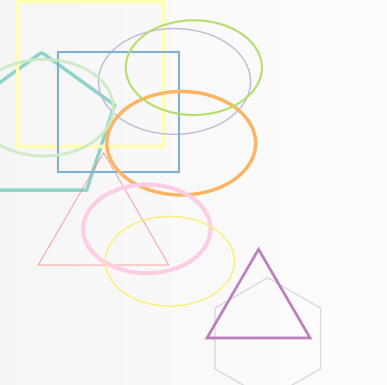[{"shape": "pentagon", "thickness": 2.5, "radius": 0.99, "center": [0.107, 0.666]}, {"shape": "square", "thickness": 2.5, "radius": 0.94, "center": [0.232, 0.809]}, {"shape": "oval", "thickness": 1, "radius": 0.98, "center": [0.45, 0.788]}, {"shape": "triangle", "thickness": 0.5, "radius": 0.97, "center": [0.267, 0.409]}, {"shape": "square", "thickness": 1.5, "radius": 0.78, "center": [0.306, 0.709]}, {"shape": "oval", "thickness": 2.5, "radius": 0.96, "center": [0.468, 0.628]}, {"shape": "oval", "thickness": 1.5, "radius": 0.88, "center": [0.5, 0.824]}, {"shape": "oval", "thickness": 3, "radius": 0.82, "center": [0.379, 0.405]}, {"shape": "hexagon", "thickness": 1, "radius": 0.79, "center": [0.691, 0.121]}, {"shape": "triangle", "thickness": 2, "radius": 0.77, "center": [0.667, 0.199]}, {"shape": "oval", "thickness": 2, "radius": 0.9, "center": [0.113, 0.72]}, {"shape": "oval", "thickness": 1, "radius": 0.83, "center": [0.438, 0.321]}]